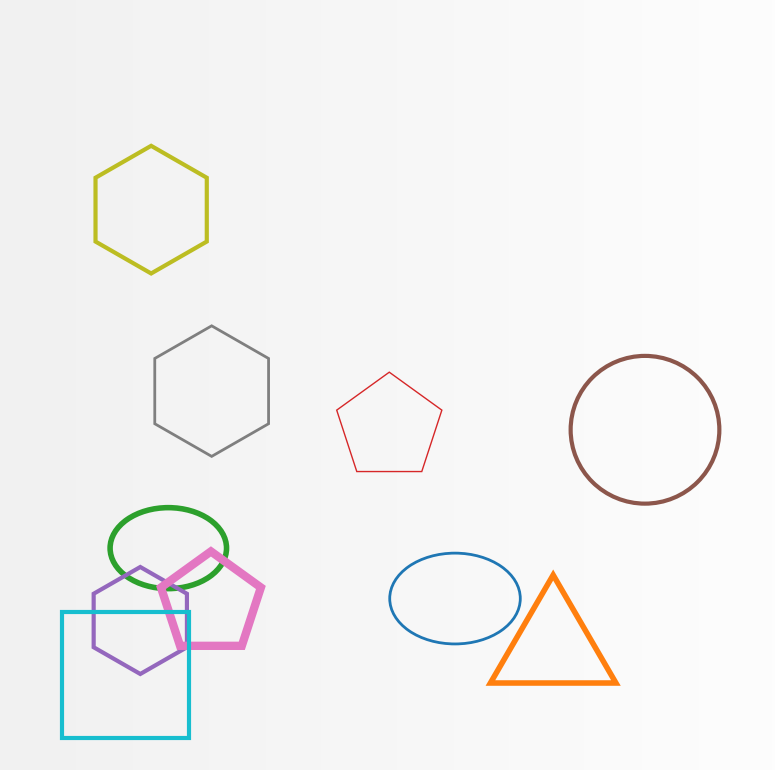[{"shape": "oval", "thickness": 1, "radius": 0.42, "center": [0.587, 0.223]}, {"shape": "triangle", "thickness": 2, "radius": 0.47, "center": [0.714, 0.16]}, {"shape": "oval", "thickness": 2, "radius": 0.38, "center": [0.217, 0.288]}, {"shape": "pentagon", "thickness": 0.5, "radius": 0.36, "center": [0.502, 0.445]}, {"shape": "hexagon", "thickness": 1.5, "radius": 0.35, "center": [0.181, 0.194]}, {"shape": "circle", "thickness": 1.5, "radius": 0.48, "center": [0.832, 0.442]}, {"shape": "pentagon", "thickness": 3, "radius": 0.34, "center": [0.272, 0.216]}, {"shape": "hexagon", "thickness": 1, "radius": 0.42, "center": [0.273, 0.492]}, {"shape": "hexagon", "thickness": 1.5, "radius": 0.41, "center": [0.195, 0.728]}, {"shape": "square", "thickness": 1.5, "radius": 0.41, "center": [0.162, 0.123]}]